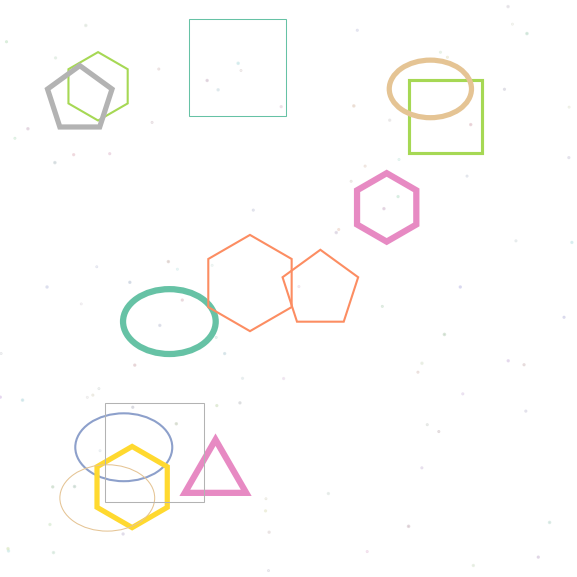[{"shape": "square", "thickness": 0.5, "radius": 0.42, "center": [0.412, 0.882]}, {"shape": "oval", "thickness": 3, "radius": 0.4, "center": [0.293, 0.442]}, {"shape": "pentagon", "thickness": 1, "radius": 0.34, "center": [0.555, 0.498]}, {"shape": "hexagon", "thickness": 1, "radius": 0.42, "center": [0.433, 0.509]}, {"shape": "oval", "thickness": 1, "radius": 0.42, "center": [0.214, 0.225]}, {"shape": "hexagon", "thickness": 3, "radius": 0.3, "center": [0.67, 0.64]}, {"shape": "triangle", "thickness": 3, "radius": 0.31, "center": [0.373, 0.176]}, {"shape": "square", "thickness": 1.5, "radius": 0.32, "center": [0.772, 0.797]}, {"shape": "hexagon", "thickness": 1, "radius": 0.3, "center": [0.17, 0.85]}, {"shape": "hexagon", "thickness": 2.5, "radius": 0.35, "center": [0.229, 0.156]}, {"shape": "oval", "thickness": 0.5, "radius": 0.41, "center": [0.186, 0.137]}, {"shape": "oval", "thickness": 2.5, "radius": 0.36, "center": [0.745, 0.845]}, {"shape": "square", "thickness": 0.5, "radius": 0.43, "center": [0.268, 0.216]}, {"shape": "pentagon", "thickness": 2.5, "radius": 0.29, "center": [0.138, 0.827]}]